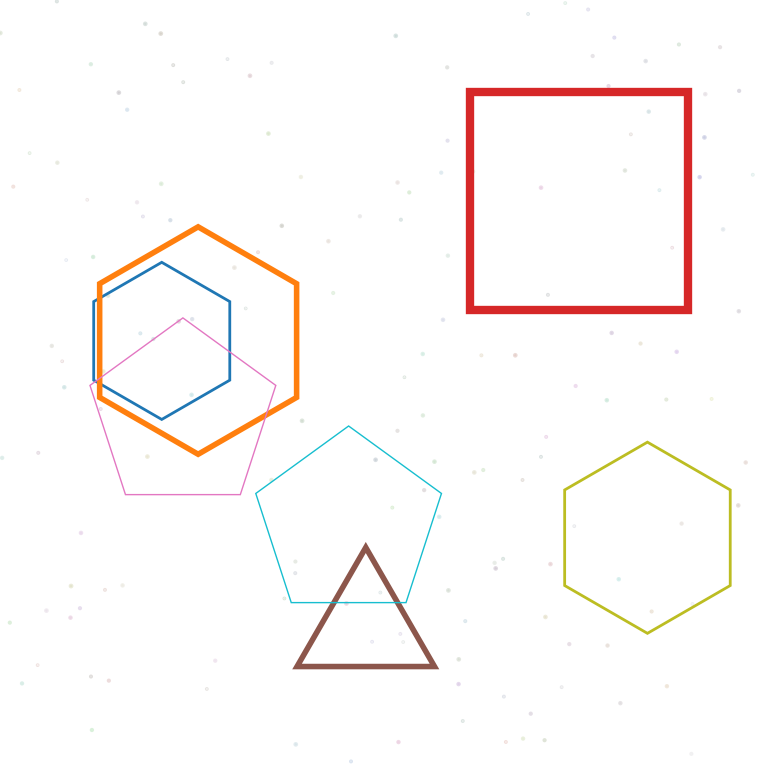[{"shape": "hexagon", "thickness": 1, "radius": 0.51, "center": [0.21, 0.557]}, {"shape": "hexagon", "thickness": 2, "radius": 0.74, "center": [0.257, 0.558]}, {"shape": "square", "thickness": 3, "radius": 0.71, "center": [0.751, 0.739]}, {"shape": "triangle", "thickness": 2, "radius": 0.52, "center": [0.475, 0.186]}, {"shape": "pentagon", "thickness": 0.5, "radius": 0.63, "center": [0.238, 0.46]}, {"shape": "hexagon", "thickness": 1, "radius": 0.62, "center": [0.841, 0.302]}, {"shape": "pentagon", "thickness": 0.5, "radius": 0.63, "center": [0.453, 0.32]}]